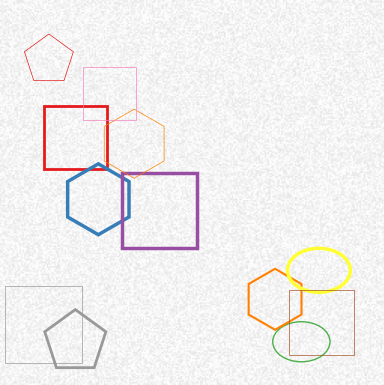[{"shape": "square", "thickness": 2, "radius": 0.41, "center": [0.196, 0.643]}, {"shape": "pentagon", "thickness": 0.5, "radius": 0.33, "center": [0.127, 0.845]}, {"shape": "hexagon", "thickness": 2.5, "radius": 0.46, "center": [0.255, 0.482]}, {"shape": "oval", "thickness": 1, "radius": 0.37, "center": [0.783, 0.112]}, {"shape": "square", "thickness": 2.5, "radius": 0.49, "center": [0.414, 0.453]}, {"shape": "hexagon", "thickness": 0.5, "radius": 0.45, "center": [0.348, 0.627]}, {"shape": "hexagon", "thickness": 1.5, "radius": 0.4, "center": [0.714, 0.223]}, {"shape": "oval", "thickness": 2.5, "radius": 0.41, "center": [0.828, 0.298]}, {"shape": "square", "thickness": 0.5, "radius": 0.42, "center": [0.836, 0.162]}, {"shape": "square", "thickness": 0.5, "radius": 0.34, "center": [0.284, 0.757]}, {"shape": "pentagon", "thickness": 2, "radius": 0.42, "center": [0.196, 0.113]}, {"shape": "square", "thickness": 0.5, "radius": 0.5, "center": [0.113, 0.157]}]